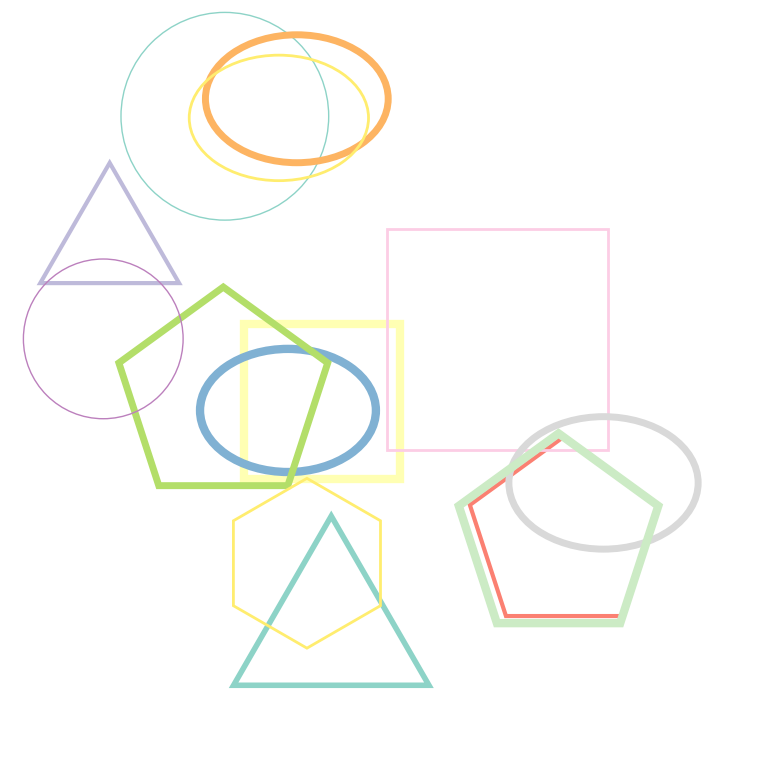[{"shape": "circle", "thickness": 0.5, "radius": 0.67, "center": [0.292, 0.849]}, {"shape": "triangle", "thickness": 2, "radius": 0.73, "center": [0.43, 0.183]}, {"shape": "square", "thickness": 3, "radius": 0.51, "center": [0.418, 0.479]}, {"shape": "triangle", "thickness": 1.5, "radius": 0.52, "center": [0.142, 0.684]}, {"shape": "pentagon", "thickness": 1.5, "radius": 0.65, "center": [0.733, 0.304]}, {"shape": "oval", "thickness": 3, "radius": 0.57, "center": [0.374, 0.467]}, {"shape": "oval", "thickness": 2.5, "radius": 0.59, "center": [0.385, 0.872]}, {"shape": "pentagon", "thickness": 2.5, "radius": 0.71, "center": [0.29, 0.485]}, {"shape": "square", "thickness": 1, "radius": 0.72, "center": [0.646, 0.559]}, {"shape": "oval", "thickness": 2.5, "radius": 0.61, "center": [0.784, 0.373]}, {"shape": "circle", "thickness": 0.5, "radius": 0.52, "center": [0.134, 0.56]}, {"shape": "pentagon", "thickness": 3, "radius": 0.68, "center": [0.725, 0.301]}, {"shape": "hexagon", "thickness": 1, "radius": 0.55, "center": [0.399, 0.269]}, {"shape": "oval", "thickness": 1, "radius": 0.58, "center": [0.362, 0.847]}]